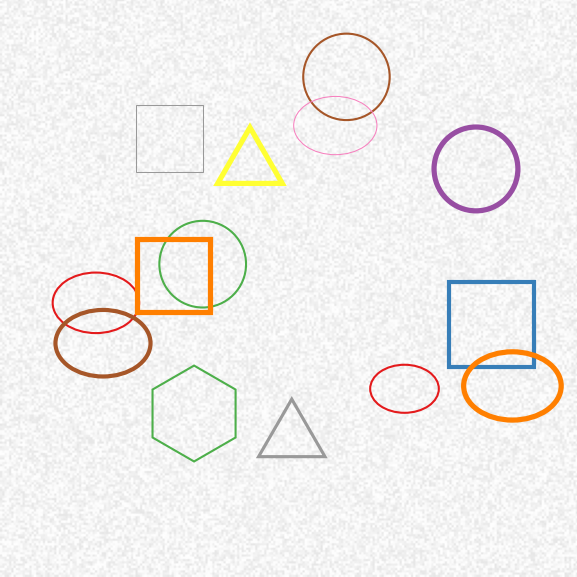[{"shape": "oval", "thickness": 1, "radius": 0.37, "center": [0.166, 0.475]}, {"shape": "oval", "thickness": 1, "radius": 0.3, "center": [0.7, 0.326]}, {"shape": "square", "thickness": 2, "radius": 0.37, "center": [0.851, 0.437]}, {"shape": "circle", "thickness": 1, "radius": 0.38, "center": [0.351, 0.542]}, {"shape": "hexagon", "thickness": 1, "radius": 0.42, "center": [0.336, 0.283]}, {"shape": "circle", "thickness": 2.5, "radius": 0.36, "center": [0.824, 0.707]}, {"shape": "square", "thickness": 2.5, "radius": 0.32, "center": [0.3, 0.522]}, {"shape": "oval", "thickness": 2.5, "radius": 0.42, "center": [0.887, 0.331]}, {"shape": "triangle", "thickness": 2.5, "radius": 0.32, "center": [0.433, 0.714]}, {"shape": "oval", "thickness": 2, "radius": 0.41, "center": [0.178, 0.405]}, {"shape": "circle", "thickness": 1, "radius": 0.37, "center": [0.6, 0.866]}, {"shape": "oval", "thickness": 0.5, "radius": 0.36, "center": [0.581, 0.782]}, {"shape": "triangle", "thickness": 1.5, "radius": 0.33, "center": [0.505, 0.242]}, {"shape": "square", "thickness": 0.5, "radius": 0.29, "center": [0.293, 0.759]}]